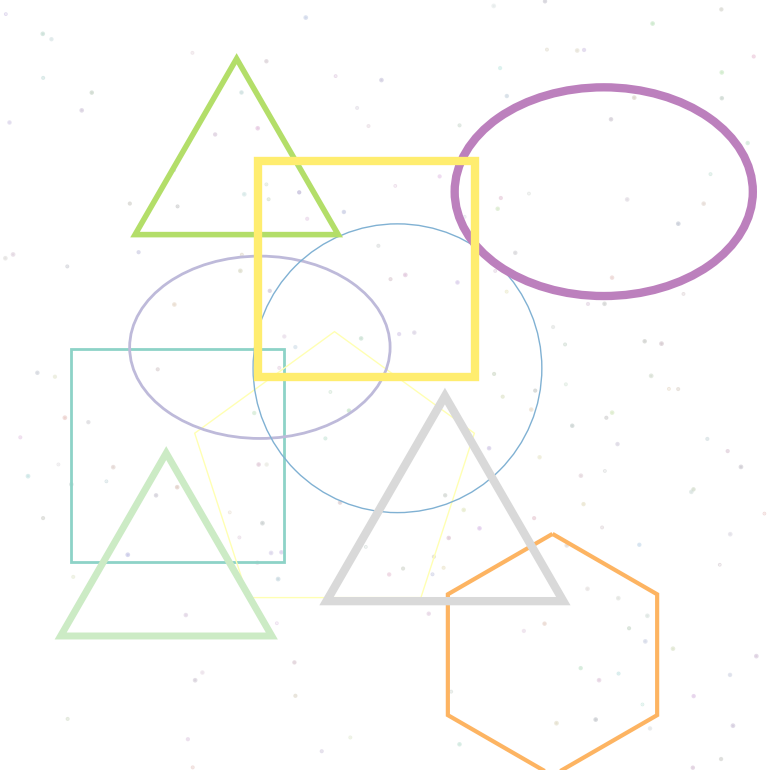[{"shape": "square", "thickness": 1, "radius": 0.69, "center": [0.231, 0.409]}, {"shape": "pentagon", "thickness": 0.5, "radius": 0.95, "center": [0.434, 0.378]}, {"shape": "oval", "thickness": 1, "radius": 0.85, "center": [0.337, 0.549]}, {"shape": "circle", "thickness": 0.5, "radius": 0.94, "center": [0.516, 0.522]}, {"shape": "hexagon", "thickness": 1.5, "radius": 0.78, "center": [0.718, 0.15]}, {"shape": "triangle", "thickness": 2, "radius": 0.76, "center": [0.307, 0.771]}, {"shape": "triangle", "thickness": 3, "radius": 0.89, "center": [0.578, 0.308]}, {"shape": "oval", "thickness": 3, "radius": 0.97, "center": [0.784, 0.751]}, {"shape": "triangle", "thickness": 2.5, "radius": 0.79, "center": [0.216, 0.253]}, {"shape": "square", "thickness": 3, "radius": 0.7, "center": [0.476, 0.651]}]